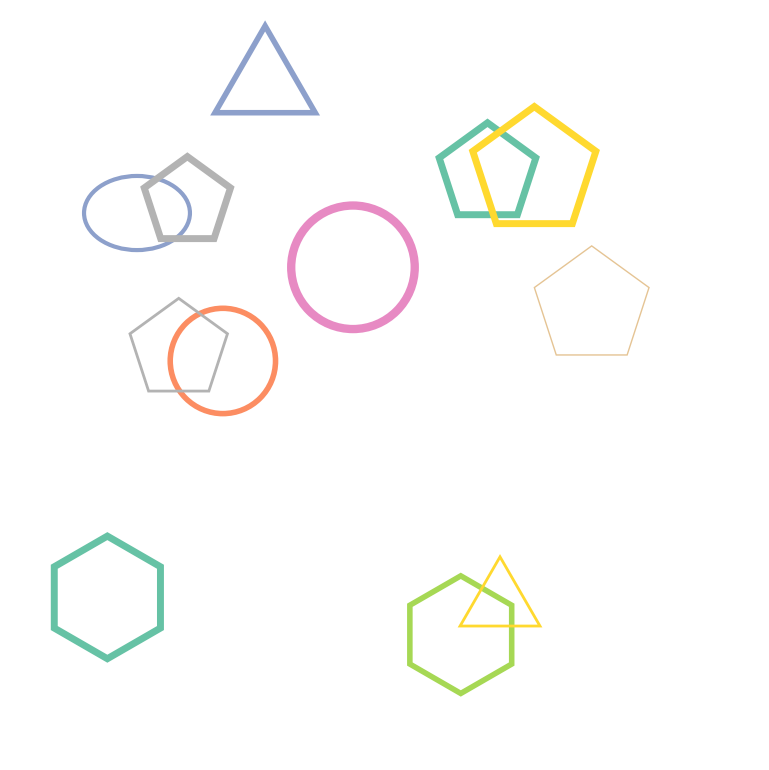[{"shape": "pentagon", "thickness": 2.5, "radius": 0.33, "center": [0.633, 0.775]}, {"shape": "hexagon", "thickness": 2.5, "radius": 0.4, "center": [0.139, 0.224]}, {"shape": "circle", "thickness": 2, "radius": 0.34, "center": [0.289, 0.531]}, {"shape": "oval", "thickness": 1.5, "radius": 0.34, "center": [0.178, 0.723]}, {"shape": "triangle", "thickness": 2, "radius": 0.38, "center": [0.344, 0.891]}, {"shape": "circle", "thickness": 3, "radius": 0.4, "center": [0.458, 0.653]}, {"shape": "hexagon", "thickness": 2, "radius": 0.38, "center": [0.598, 0.176]}, {"shape": "triangle", "thickness": 1, "radius": 0.3, "center": [0.649, 0.217]}, {"shape": "pentagon", "thickness": 2.5, "radius": 0.42, "center": [0.694, 0.778]}, {"shape": "pentagon", "thickness": 0.5, "radius": 0.39, "center": [0.768, 0.602]}, {"shape": "pentagon", "thickness": 2.5, "radius": 0.29, "center": [0.243, 0.738]}, {"shape": "pentagon", "thickness": 1, "radius": 0.33, "center": [0.232, 0.546]}]